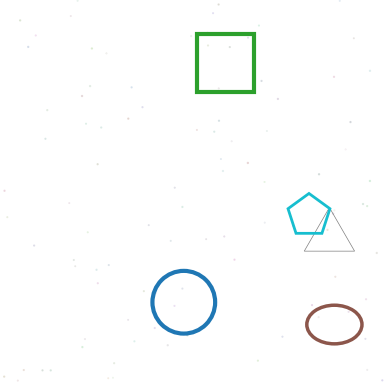[{"shape": "circle", "thickness": 3, "radius": 0.41, "center": [0.477, 0.215]}, {"shape": "square", "thickness": 3, "radius": 0.37, "center": [0.586, 0.837]}, {"shape": "oval", "thickness": 2.5, "radius": 0.36, "center": [0.869, 0.157]}, {"shape": "triangle", "thickness": 0.5, "radius": 0.38, "center": [0.856, 0.385]}, {"shape": "pentagon", "thickness": 2, "radius": 0.29, "center": [0.803, 0.44]}]